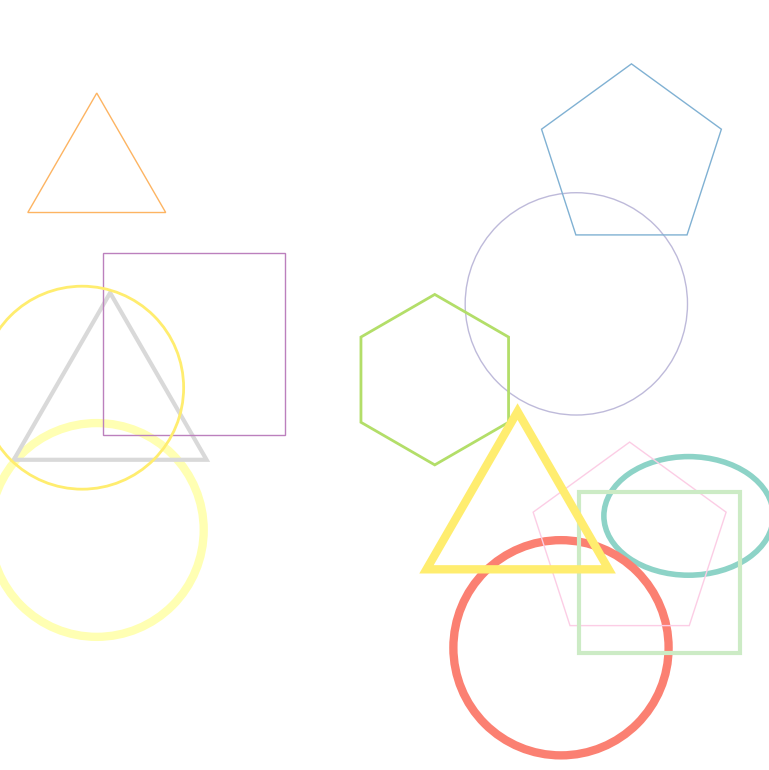[{"shape": "oval", "thickness": 2, "radius": 0.55, "center": [0.894, 0.33]}, {"shape": "circle", "thickness": 3, "radius": 0.69, "center": [0.126, 0.312]}, {"shape": "circle", "thickness": 0.5, "radius": 0.72, "center": [0.748, 0.605]}, {"shape": "circle", "thickness": 3, "radius": 0.7, "center": [0.729, 0.159]}, {"shape": "pentagon", "thickness": 0.5, "radius": 0.61, "center": [0.82, 0.794]}, {"shape": "triangle", "thickness": 0.5, "radius": 0.52, "center": [0.126, 0.776]}, {"shape": "hexagon", "thickness": 1, "radius": 0.55, "center": [0.565, 0.507]}, {"shape": "pentagon", "thickness": 0.5, "radius": 0.66, "center": [0.818, 0.294]}, {"shape": "triangle", "thickness": 1.5, "radius": 0.72, "center": [0.143, 0.475]}, {"shape": "square", "thickness": 0.5, "radius": 0.59, "center": [0.252, 0.554]}, {"shape": "square", "thickness": 1.5, "radius": 0.52, "center": [0.856, 0.257]}, {"shape": "circle", "thickness": 1, "radius": 0.66, "center": [0.107, 0.497]}, {"shape": "triangle", "thickness": 3, "radius": 0.68, "center": [0.672, 0.329]}]